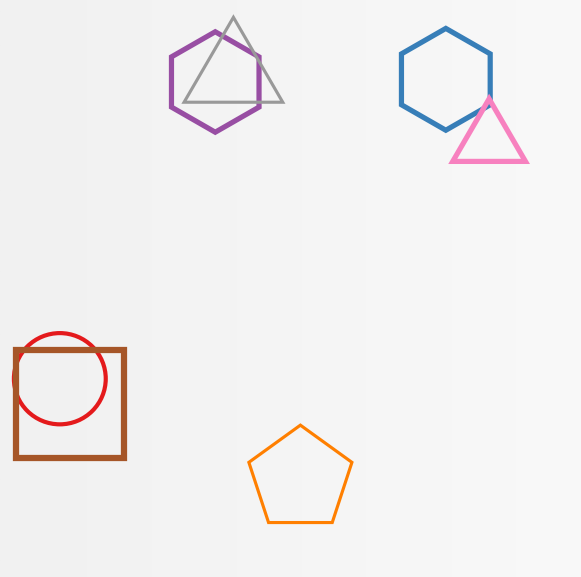[{"shape": "circle", "thickness": 2, "radius": 0.39, "center": [0.103, 0.343]}, {"shape": "hexagon", "thickness": 2.5, "radius": 0.44, "center": [0.767, 0.862]}, {"shape": "hexagon", "thickness": 2.5, "radius": 0.43, "center": [0.37, 0.857]}, {"shape": "pentagon", "thickness": 1.5, "radius": 0.47, "center": [0.517, 0.17]}, {"shape": "square", "thickness": 3, "radius": 0.47, "center": [0.12, 0.299]}, {"shape": "triangle", "thickness": 2.5, "radius": 0.36, "center": [0.841, 0.756]}, {"shape": "triangle", "thickness": 1.5, "radius": 0.49, "center": [0.402, 0.871]}]